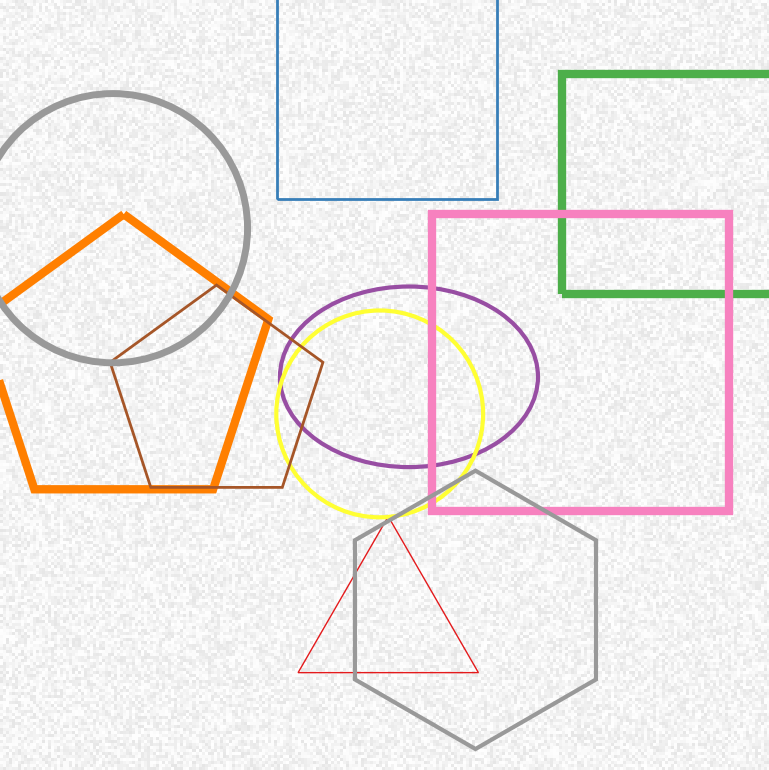[{"shape": "triangle", "thickness": 0.5, "radius": 0.68, "center": [0.504, 0.194]}, {"shape": "square", "thickness": 1, "radius": 0.72, "center": [0.503, 0.884]}, {"shape": "square", "thickness": 3, "radius": 0.71, "center": [0.873, 0.761]}, {"shape": "oval", "thickness": 1.5, "radius": 0.84, "center": [0.531, 0.511]}, {"shape": "pentagon", "thickness": 3, "radius": 0.99, "center": [0.161, 0.524]}, {"shape": "circle", "thickness": 1.5, "radius": 0.67, "center": [0.493, 0.462]}, {"shape": "pentagon", "thickness": 1, "radius": 0.73, "center": [0.281, 0.485]}, {"shape": "square", "thickness": 3, "radius": 0.97, "center": [0.754, 0.529]}, {"shape": "hexagon", "thickness": 1.5, "radius": 0.9, "center": [0.617, 0.208]}, {"shape": "circle", "thickness": 2.5, "radius": 0.87, "center": [0.147, 0.704]}]